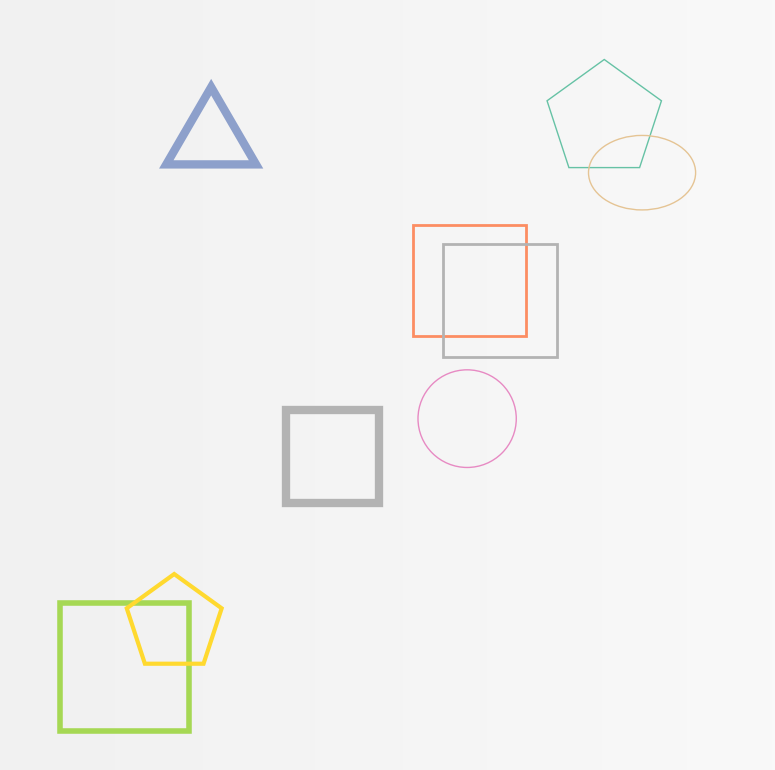[{"shape": "pentagon", "thickness": 0.5, "radius": 0.39, "center": [0.78, 0.845]}, {"shape": "square", "thickness": 1, "radius": 0.36, "center": [0.606, 0.636]}, {"shape": "triangle", "thickness": 3, "radius": 0.33, "center": [0.272, 0.82]}, {"shape": "circle", "thickness": 0.5, "radius": 0.32, "center": [0.603, 0.456]}, {"shape": "square", "thickness": 2, "radius": 0.42, "center": [0.16, 0.134]}, {"shape": "pentagon", "thickness": 1.5, "radius": 0.32, "center": [0.225, 0.19]}, {"shape": "oval", "thickness": 0.5, "radius": 0.35, "center": [0.828, 0.776]}, {"shape": "square", "thickness": 3, "radius": 0.3, "center": [0.429, 0.408]}, {"shape": "square", "thickness": 1, "radius": 0.37, "center": [0.645, 0.61]}]